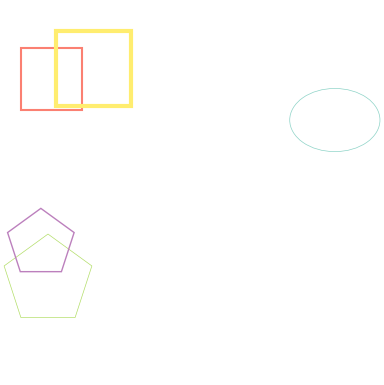[{"shape": "oval", "thickness": 0.5, "radius": 0.59, "center": [0.87, 0.688]}, {"shape": "square", "thickness": 1.5, "radius": 0.4, "center": [0.134, 0.795]}, {"shape": "pentagon", "thickness": 0.5, "radius": 0.6, "center": [0.125, 0.272]}, {"shape": "pentagon", "thickness": 1, "radius": 0.45, "center": [0.106, 0.368]}, {"shape": "square", "thickness": 3, "radius": 0.48, "center": [0.243, 0.822]}]